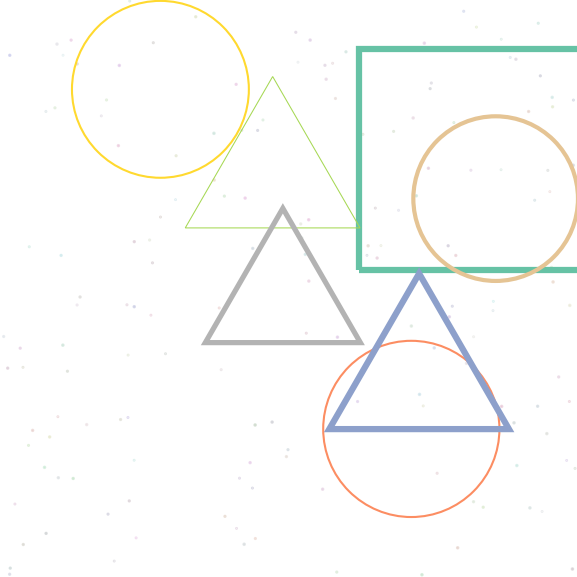[{"shape": "square", "thickness": 3, "radius": 0.96, "center": [0.812, 0.723]}, {"shape": "circle", "thickness": 1, "radius": 0.76, "center": [0.712, 0.256]}, {"shape": "triangle", "thickness": 3, "radius": 0.9, "center": [0.726, 0.346]}, {"shape": "triangle", "thickness": 0.5, "radius": 0.87, "center": [0.472, 0.692]}, {"shape": "circle", "thickness": 1, "radius": 0.77, "center": [0.278, 0.844]}, {"shape": "circle", "thickness": 2, "radius": 0.71, "center": [0.858, 0.655]}, {"shape": "triangle", "thickness": 2.5, "radius": 0.77, "center": [0.49, 0.483]}]